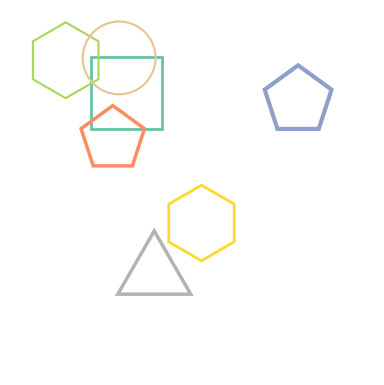[{"shape": "square", "thickness": 2, "radius": 0.46, "center": [0.328, 0.758]}, {"shape": "pentagon", "thickness": 2.5, "radius": 0.43, "center": [0.293, 0.639]}, {"shape": "pentagon", "thickness": 3, "radius": 0.46, "center": [0.774, 0.739]}, {"shape": "hexagon", "thickness": 1.5, "radius": 0.49, "center": [0.171, 0.843]}, {"shape": "hexagon", "thickness": 2, "radius": 0.49, "center": [0.523, 0.421]}, {"shape": "circle", "thickness": 1.5, "radius": 0.47, "center": [0.309, 0.85]}, {"shape": "triangle", "thickness": 2.5, "radius": 0.55, "center": [0.401, 0.291]}]